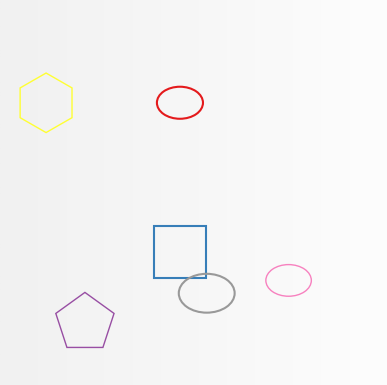[{"shape": "oval", "thickness": 1.5, "radius": 0.3, "center": [0.464, 0.733]}, {"shape": "square", "thickness": 1.5, "radius": 0.34, "center": [0.465, 0.345]}, {"shape": "pentagon", "thickness": 1, "radius": 0.4, "center": [0.219, 0.161]}, {"shape": "hexagon", "thickness": 1, "radius": 0.39, "center": [0.119, 0.733]}, {"shape": "oval", "thickness": 1, "radius": 0.29, "center": [0.745, 0.272]}, {"shape": "oval", "thickness": 1.5, "radius": 0.36, "center": [0.533, 0.238]}]